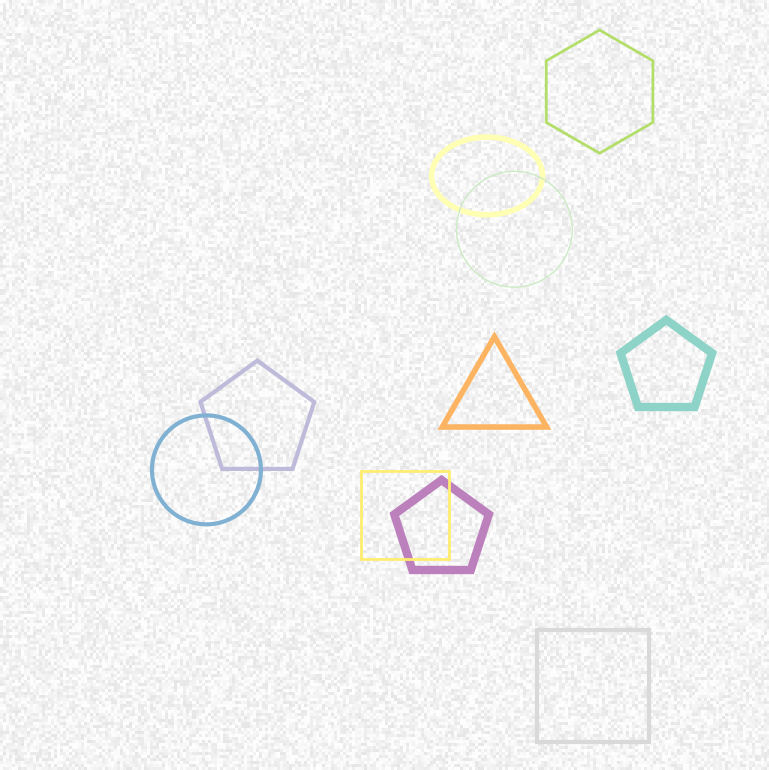[{"shape": "pentagon", "thickness": 3, "radius": 0.31, "center": [0.865, 0.522]}, {"shape": "oval", "thickness": 2, "radius": 0.36, "center": [0.633, 0.772]}, {"shape": "pentagon", "thickness": 1.5, "radius": 0.39, "center": [0.334, 0.454]}, {"shape": "circle", "thickness": 1.5, "radius": 0.35, "center": [0.268, 0.39]}, {"shape": "triangle", "thickness": 2, "radius": 0.39, "center": [0.642, 0.485]}, {"shape": "hexagon", "thickness": 1, "radius": 0.4, "center": [0.779, 0.881]}, {"shape": "square", "thickness": 1.5, "radius": 0.37, "center": [0.77, 0.109]}, {"shape": "pentagon", "thickness": 3, "radius": 0.32, "center": [0.573, 0.312]}, {"shape": "circle", "thickness": 0.5, "radius": 0.38, "center": [0.668, 0.702]}, {"shape": "square", "thickness": 1, "radius": 0.29, "center": [0.526, 0.331]}]